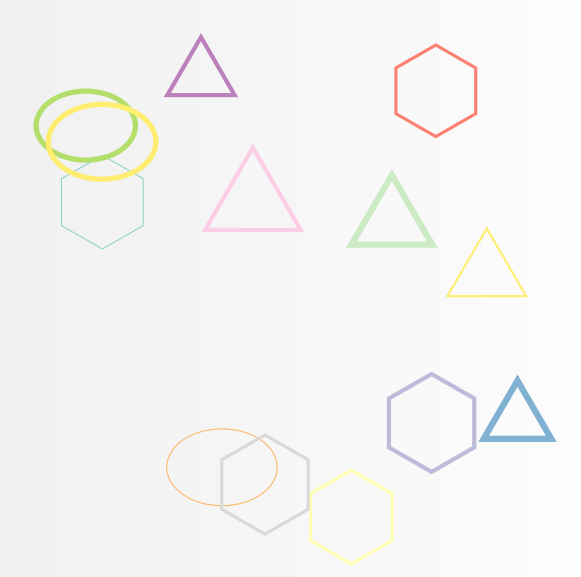[{"shape": "hexagon", "thickness": 0.5, "radius": 0.41, "center": [0.176, 0.649]}, {"shape": "hexagon", "thickness": 1.5, "radius": 0.41, "center": [0.604, 0.104]}, {"shape": "hexagon", "thickness": 2, "radius": 0.42, "center": [0.743, 0.267]}, {"shape": "hexagon", "thickness": 1.5, "radius": 0.4, "center": [0.75, 0.842]}, {"shape": "triangle", "thickness": 3, "radius": 0.34, "center": [0.89, 0.273]}, {"shape": "oval", "thickness": 0.5, "radius": 0.48, "center": [0.382, 0.19]}, {"shape": "oval", "thickness": 2.5, "radius": 0.43, "center": [0.148, 0.782]}, {"shape": "triangle", "thickness": 2, "radius": 0.48, "center": [0.435, 0.649]}, {"shape": "hexagon", "thickness": 1.5, "radius": 0.43, "center": [0.456, 0.16]}, {"shape": "triangle", "thickness": 2, "radius": 0.33, "center": [0.346, 0.868]}, {"shape": "triangle", "thickness": 3, "radius": 0.4, "center": [0.674, 0.616]}, {"shape": "oval", "thickness": 2.5, "radius": 0.46, "center": [0.176, 0.754]}, {"shape": "triangle", "thickness": 1, "radius": 0.39, "center": [0.837, 0.525]}]